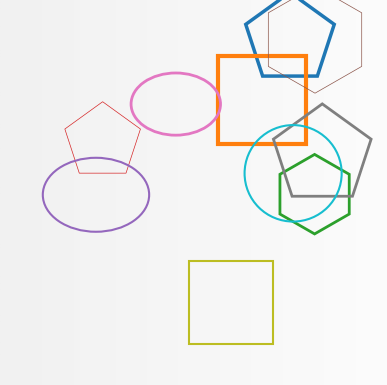[{"shape": "pentagon", "thickness": 2.5, "radius": 0.6, "center": [0.748, 0.9]}, {"shape": "square", "thickness": 3, "radius": 0.57, "center": [0.676, 0.741]}, {"shape": "hexagon", "thickness": 2, "radius": 0.52, "center": [0.812, 0.496]}, {"shape": "pentagon", "thickness": 0.5, "radius": 0.51, "center": [0.265, 0.633]}, {"shape": "oval", "thickness": 1.5, "radius": 0.69, "center": [0.248, 0.494]}, {"shape": "hexagon", "thickness": 0.5, "radius": 0.7, "center": [0.813, 0.897]}, {"shape": "oval", "thickness": 2, "radius": 0.58, "center": [0.454, 0.73]}, {"shape": "pentagon", "thickness": 2, "radius": 0.66, "center": [0.832, 0.598]}, {"shape": "square", "thickness": 1.5, "radius": 0.54, "center": [0.596, 0.214]}, {"shape": "circle", "thickness": 1.5, "radius": 0.63, "center": [0.756, 0.55]}]